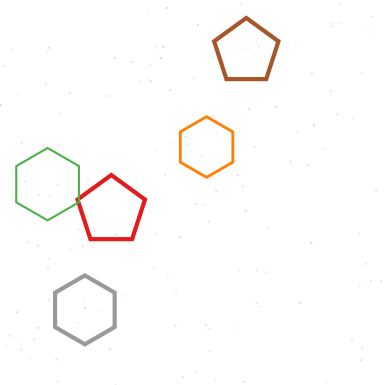[{"shape": "pentagon", "thickness": 3, "radius": 0.46, "center": [0.289, 0.453]}, {"shape": "hexagon", "thickness": 1.5, "radius": 0.47, "center": [0.124, 0.522]}, {"shape": "hexagon", "thickness": 2, "radius": 0.39, "center": [0.537, 0.618]}, {"shape": "pentagon", "thickness": 3, "radius": 0.44, "center": [0.64, 0.866]}, {"shape": "hexagon", "thickness": 3, "radius": 0.45, "center": [0.22, 0.195]}]